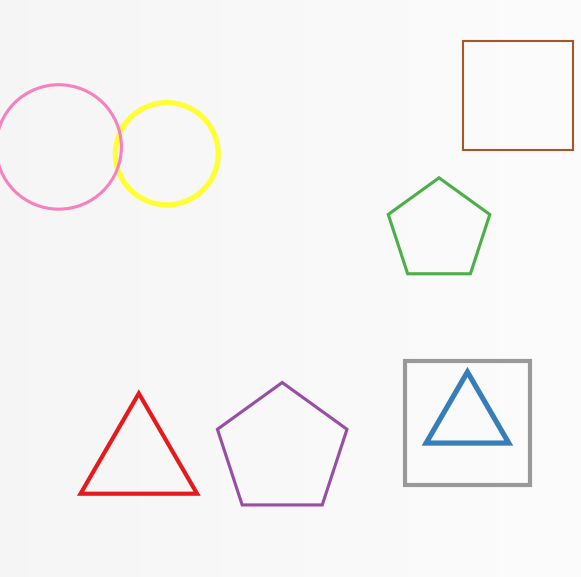[{"shape": "triangle", "thickness": 2, "radius": 0.58, "center": [0.239, 0.202]}, {"shape": "triangle", "thickness": 2.5, "radius": 0.41, "center": [0.804, 0.273]}, {"shape": "pentagon", "thickness": 1.5, "radius": 0.46, "center": [0.755, 0.599]}, {"shape": "pentagon", "thickness": 1.5, "radius": 0.59, "center": [0.486, 0.22]}, {"shape": "circle", "thickness": 2.5, "radius": 0.44, "center": [0.287, 0.733]}, {"shape": "square", "thickness": 1, "radius": 0.47, "center": [0.892, 0.834]}, {"shape": "circle", "thickness": 1.5, "radius": 0.54, "center": [0.101, 0.745]}, {"shape": "square", "thickness": 2, "radius": 0.54, "center": [0.804, 0.266]}]